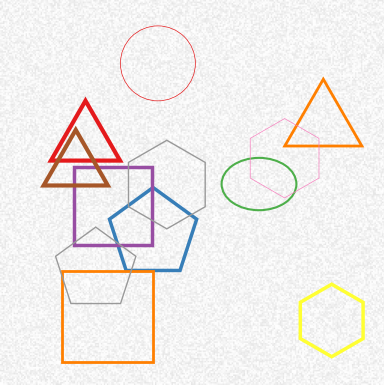[{"shape": "circle", "thickness": 0.5, "radius": 0.49, "center": [0.41, 0.835]}, {"shape": "triangle", "thickness": 3, "radius": 0.52, "center": [0.222, 0.635]}, {"shape": "pentagon", "thickness": 2.5, "radius": 0.6, "center": [0.398, 0.394]}, {"shape": "oval", "thickness": 1.5, "radius": 0.49, "center": [0.673, 0.522]}, {"shape": "square", "thickness": 2.5, "radius": 0.5, "center": [0.293, 0.465]}, {"shape": "triangle", "thickness": 2, "radius": 0.58, "center": [0.84, 0.679]}, {"shape": "square", "thickness": 2, "radius": 0.59, "center": [0.28, 0.179]}, {"shape": "hexagon", "thickness": 2.5, "radius": 0.47, "center": [0.862, 0.168]}, {"shape": "triangle", "thickness": 3, "radius": 0.48, "center": [0.197, 0.566]}, {"shape": "hexagon", "thickness": 0.5, "radius": 0.52, "center": [0.739, 0.589]}, {"shape": "hexagon", "thickness": 1, "radius": 0.58, "center": [0.433, 0.521]}, {"shape": "pentagon", "thickness": 1, "radius": 0.55, "center": [0.249, 0.3]}]